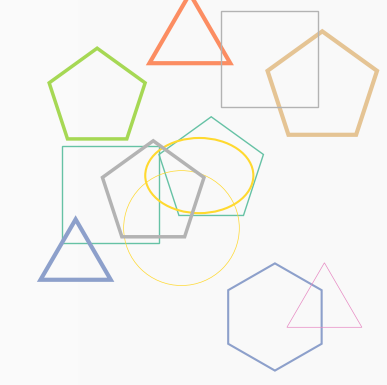[{"shape": "pentagon", "thickness": 1, "radius": 0.71, "center": [0.545, 0.555]}, {"shape": "square", "thickness": 1, "radius": 0.63, "center": [0.285, 0.494]}, {"shape": "triangle", "thickness": 3, "radius": 0.6, "center": [0.49, 0.896]}, {"shape": "hexagon", "thickness": 1.5, "radius": 0.7, "center": [0.709, 0.177]}, {"shape": "triangle", "thickness": 3, "radius": 0.52, "center": [0.195, 0.326]}, {"shape": "triangle", "thickness": 0.5, "radius": 0.56, "center": [0.837, 0.206]}, {"shape": "pentagon", "thickness": 2.5, "radius": 0.65, "center": [0.251, 0.745]}, {"shape": "circle", "thickness": 0.5, "radius": 0.75, "center": [0.468, 0.408]}, {"shape": "oval", "thickness": 1.5, "radius": 0.7, "center": [0.514, 0.544]}, {"shape": "pentagon", "thickness": 3, "radius": 0.74, "center": [0.832, 0.77]}, {"shape": "square", "thickness": 1, "radius": 0.63, "center": [0.695, 0.847]}, {"shape": "pentagon", "thickness": 2.5, "radius": 0.69, "center": [0.395, 0.496]}]